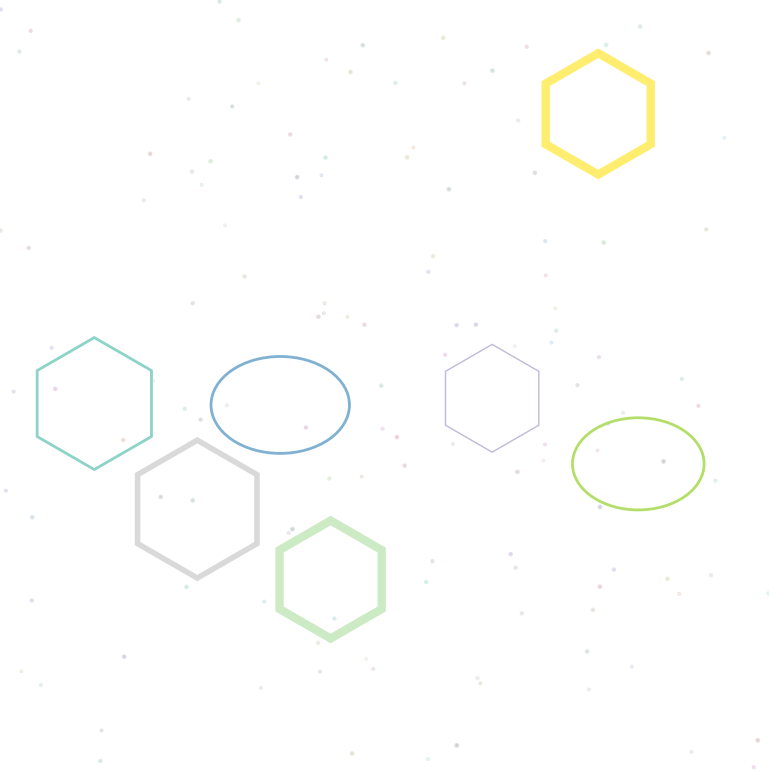[{"shape": "hexagon", "thickness": 1, "radius": 0.43, "center": [0.122, 0.476]}, {"shape": "hexagon", "thickness": 0.5, "radius": 0.35, "center": [0.639, 0.483]}, {"shape": "oval", "thickness": 1, "radius": 0.45, "center": [0.364, 0.474]}, {"shape": "oval", "thickness": 1, "radius": 0.43, "center": [0.829, 0.398]}, {"shape": "hexagon", "thickness": 2, "radius": 0.45, "center": [0.256, 0.339]}, {"shape": "hexagon", "thickness": 3, "radius": 0.38, "center": [0.429, 0.247]}, {"shape": "hexagon", "thickness": 3, "radius": 0.39, "center": [0.777, 0.852]}]